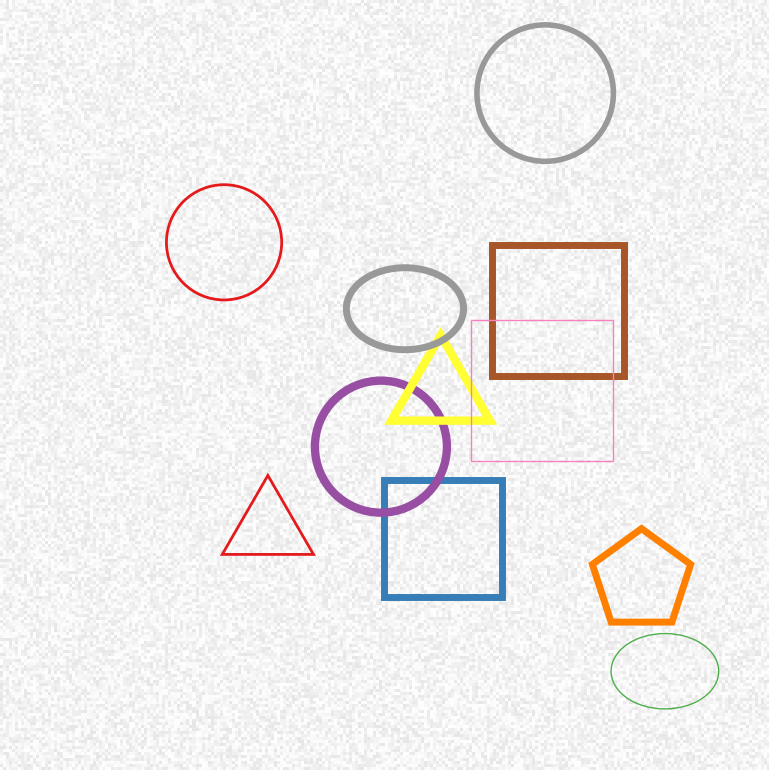[{"shape": "triangle", "thickness": 1, "radius": 0.34, "center": [0.348, 0.314]}, {"shape": "circle", "thickness": 1, "radius": 0.37, "center": [0.291, 0.685]}, {"shape": "square", "thickness": 2.5, "radius": 0.38, "center": [0.575, 0.3]}, {"shape": "oval", "thickness": 0.5, "radius": 0.35, "center": [0.863, 0.128]}, {"shape": "circle", "thickness": 3, "radius": 0.43, "center": [0.495, 0.42]}, {"shape": "pentagon", "thickness": 2.5, "radius": 0.34, "center": [0.833, 0.246]}, {"shape": "triangle", "thickness": 3, "radius": 0.37, "center": [0.572, 0.491]}, {"shape": "square", "thickness": 2.5, "radius": 0.43, "center": [0.725, 0.597]}, {"shape": "square", "thickness": 0.5, "radius": 0.46, "center": [0.704, 0.493]}, {"shape": "circle", "thickness": 2, "radius": 0.44, "center": [0.708, 0.879]}, {"shape": "oval", "thickness": 2.5, "radius": 0.38, "center": [0.526, 0.599]}]